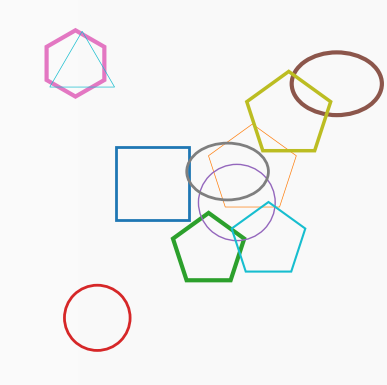[{"shape": "square", "thickness": 2, "radius": 0.48, "center": [0.394, 0.523]}, {"shape": "pentagon", "thickness": 0.5, "radius": 0.6, "center": [0.651, 0.559]}, {"shape": "pentagon", "thickness": 3, "radius": 0.48, "center": [0.538, 0.35]}, {"shape": "circle", "thickness": 2, "radius": 0.42, "center": [0.251, 0.174]}, {"shape": "circle", "thickness": 1, "radius": 0.5, "center": [0.611, 0.474]}, {"shape": "oval", "thickness": 3, "radius": 0.58, "center": [0.869, 0.782]}, {"shape": "hexagon", "thickness": 3, "radius": 0.43, "center": [0.195, 0.835]}, {"shape": "oval", "thickness": 2, "radius": 0.53, "center": [0.587, 0.554]}, {"shape": "pentagon", "thickness": 2.5, "radius": 0.57, "center": [0.745, 0.701]}, {"shape": "pentagon", "thickness": 1.5, "radius": 0.5, "center": [0.693, 0.375]}, {"shape": "triangle", "thickness": 0.5, "radius": 0.48, "center": [0.212, 0.822]}]